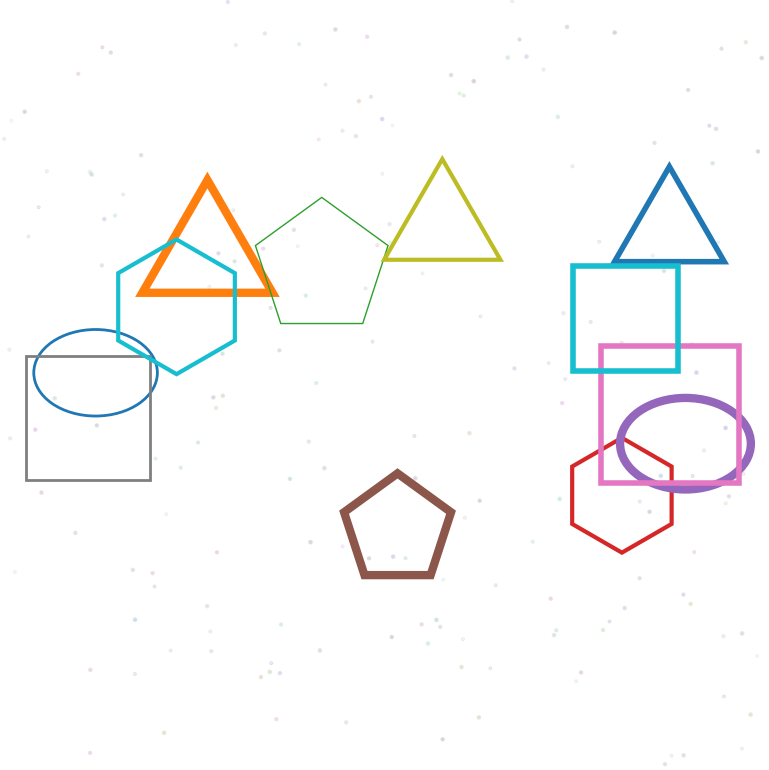[{"shape": "oval", "thickness": 1, "radius": 0.4, "center": [0.124, 0.516]}, {"shape": "triangle", "thickness": 2, "radius": 0.41, "center": [0.869, 0.701]}, {"shape": "triangle", "thickness": 3, "radius": 0.49, "center": [0.269, 0.669]}, {"shape": "pentagon", "thickness": 0.5, "radius": 0.45, "center": [0.418, 0.653]}, {"shape": "hexagon", "thickness": 1.5, "radius": 0.37, "center": [0.808, 0.357]}, {"shape": "oval", "thickness": 3, "radius": 0.42, "center": [0.89, 0.424]}, {"shape": "pentagon", "thickness": 3, "radius": 0.37, "center": [0.516, 0.312]}, {"shape": "square", "thickness": 2, "radius": 0.45, "center": [0.87, 0.462]}, {"shape": "square", "thickness": 1, "radius": 0.4, "center": [0.115, 0.457]}, {"shape": "triangle", "thickness": 1.5, "radius": 0.44, "center": [0.574, 0.706]}, {"shape": "hexagon", "thickness": 1.5, "radius": 0.44, "center": [0.229, 0.602]}, {"shape": "square", "thickness": 2, "radius": 0.34, "center": [0.813, 0.586]}]